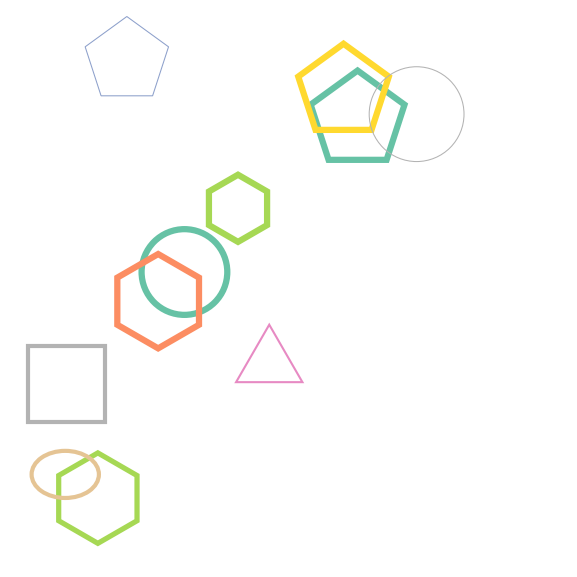[{"shape": "circle", "thickness": 3, "radius": 0.37, "center": [0.319, 0.528]}, {"shape": "pentagon", "thickness": 3, "radius": 0.43, "center": [0.619, 0.791]}, {"shape": "hexagon", "thickness": 3, "radius": 0.41, "center": [0.274, 0.478]}, {"shape": "pentagon", "thickness": 0.5, "radius": 0.38, "center": [0.22, 0.895]}, {"shape": "triangle", "thickness": 1, "radius": 0.33, "center": [0.466, 0.371]}, {"shape": "hexagon", "thickness": 2.5, "radius": 0.39, "center": [0.169, 0.137]}, {"shape": "hexagon", "thickness": 3, "radius": 0.29, "center": [0.412, 0.638]}, {"shape": "pentagon", "thickness": 3, "radius": 0.41, "center": [0.595, 0.841]}, {"shape": "oval", "thickness": 2, "radius": 0.29, "center": [0.113, 0.178]}, {"shape": "circle", "thickness": 0.5, "radius": 0.41, "center": [0.721, 0.801]}, {"shape": "square", "thickness": 2, "radius": 0.33, "center": [0.115, 0.334]}]